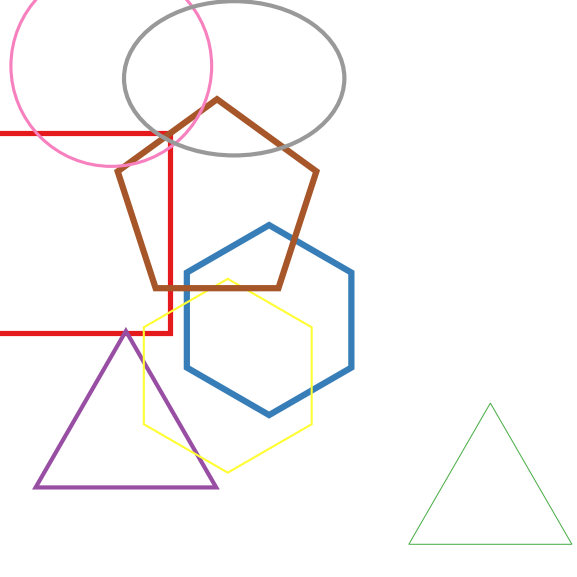[{"shape": "square", "thickness": 2.5, "radius": 0.87, "center": [0.121, 0.595]}, {"shape": "hexagon", "thickness": 3, "radius": 0.82, "center": [0.466, 0.445]}, {"shape": "triangle", "thickness": 0.5, "radius": 0.82, "center": [0.849, 0.138]}, {"shape": "triangle", "thickness": 2, "radius": 0.9, "center": [0.218, 0.245]}, {"shape": "hexagon", "thickness": 1, "radius": 0.84, "center": [0.394, 0.348]}, {"shape": "pentagon", "thickness": 3, "radius": 0.9, "center": [0.376, 0.646]}, {"shape": "circle", "thickness": 1.5, "radius": 0.87, "center": [0.193, 0.885]}, {"shape": "oval", "thickness": 2, "radius": 0.95, "center": [0.406, 0.864]}]